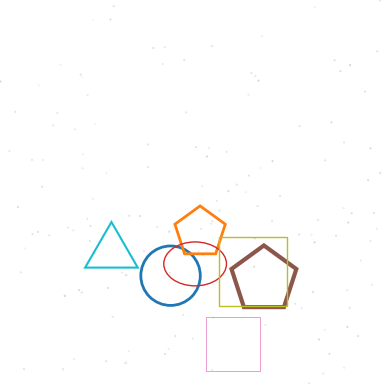[{"shape": "circle", "thickness": 2, "radius": 0.39, "center": [0.443, 0.284]}, {"shape": "pentagon", "thickness": 2, "radius": 0.34, "center": [0.52, 0.396]}, {"shape": "oval", "thickness": 1, "radius": 0.41, "center": [0.507, 0.315]}, {"shape": "pentagon", "thickness": 3, "radius": 0.44, "center": [0.686, 0.274]}, {"shape": "square", "thickness": 0.5, "radius": 0.35, "center": [0.604, 0.107]}, {"shape": "square", "thickness": 1, "radius": 0.45, "center": [0.657, 0.295]}, {"shape": "triangle", "thickness": 1.5, "radius": 0.39, "center": [0.289, 0.344]}]